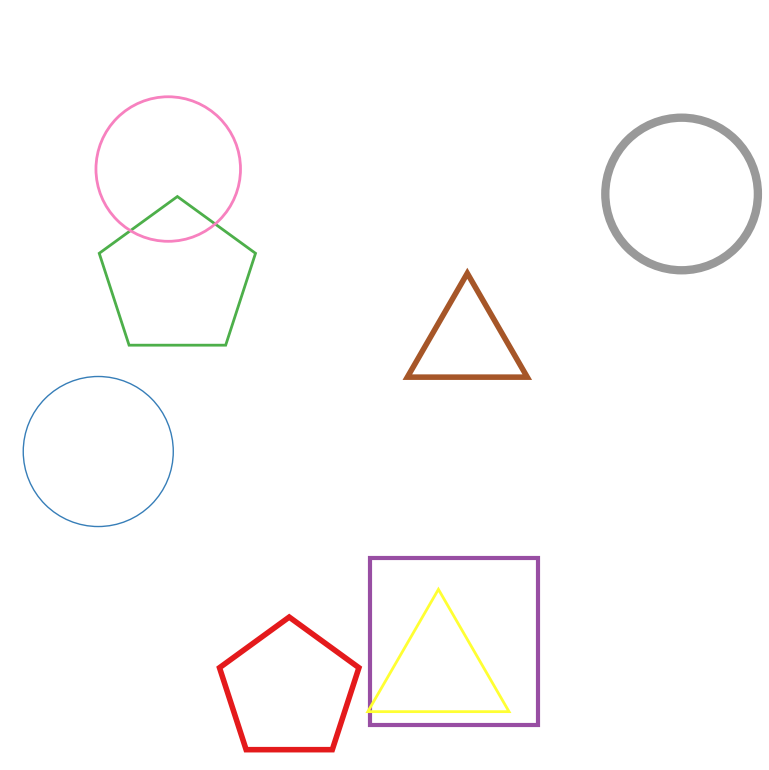[{"shape": "pentagon", "thickness": 2, "radius": 0.48, "center": [0.376, 0.103]}, {"shape": "circle", "thickness": 0.5, "radius": 0.49, "center": [0.128, 0.414]}, {"shape": "pentagon", "thickness": 1, "radius": 0.53, "center": [0.23, 0.638]}, {"shape": "square", "thickness": 1.5, "radius": 0.54, "center": [0.589, 0.167]}, {"shape": "triangle", "thickness": 1, "radius": 0.53, "center": [0.569, 0.129]}, {"shape": "triangle", "thickness": 2, "radius": 0.45, "center": [0.607, 0.555]}, {"shape": "circle", "thickness": 1, "radius": 0.47, "center": [0.218, 0.78]}, {"shape": "circle", "thickness": 3, "radius": 0.5, "center": [0.885, 0.748]}]